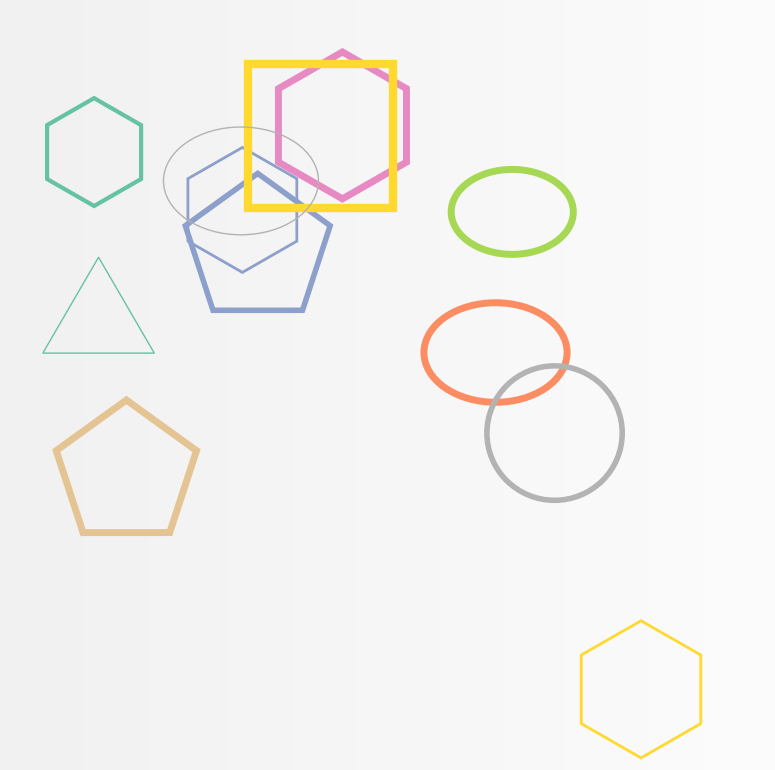[{"shape": "hexagon", "thickness": 1.5, "radius": 0.35, "center": [0.121, 0.803]}, {"shape": "triangle", "thickness": 0.5, "radius": 0.42, "center": [0.127, 0.583]}, {"shape": "oval", "thickness": 2.5, "radius": 0.46, "center": [0.639, 0.542]}, {"shape": "pentagon", "thickness": 2, "radius": 0.49, "center": [0.333, 0.677]}, {"shape": "hexagon", "thickness": 1, "radius": 0.41, "center": [0.313, 0.727]}, {"shape": "hexagon", "thickness": 2.5, "radius": 0.48, "center": [0.442, 0.837]}, {"shape": "oval", "thickness": 2.5, "radius": 0.39, "center": [0.661, 0.725]}, {"shape": "square", "thickness": 3, "radius": 0.47, "center": [0.414, 0.823]}, {"shape": "hexagon", "thickness": 1, "radius": 0.45, "center": [0.827, 0.105]}, {"shape": "pentagon", "thickness": 2.5, "radius": 0.48, "center": [0.163, 0.385]}, {"shape": "circle", "thickness": 2, "radius": 0.44, "center": [0.716, 0.438]}, {"shape": "oval", "thickness": 0.5, "radius": 0.5, "center": [0.311, 0.765]}]